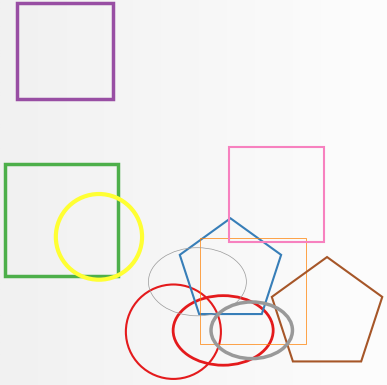[{"shape": "oval", "thickness": 2, "radius": 0.65, "center": [0.576, 0.142]}, {"shape": "circle", "thickness": 1.5, "radius": 0.61, "center": [0.447, 0.138]}, {"shape": "pentagon", "thickness": 1.5, "radius": 0.69, "center": [0.595, 0.296]}, {"shape": "square", "thickness": 2.5, "radius": 0.73, "center": [0.159, 0.429]}, {"shape": "square", "thickness": 2.5, "radius": 0.62, "center": [0.168, 0.868]}, {"shape": "square", "thickness": 0.5, "radius": 0.69, "center": [0.653, 0.244]}, {"shape": "circle", "thickness": 3, "radius": 0.56, "center": [0.255, 0.385]}, {"shape": "pentagon", "thickness": 1.5, "radius": 0.75, "center": [0.844, 0.182]}, {"shape": "square", "thickness": 1.5, "radius": 0.61, "center": [0.713, 0.495]}, {"shape": "oval", "thickness": 2.5, "radius": 0.53, "center": [0.65, 0.142]}, {"shape": "oval", "thickness": 0.5, "radius": 0.63, "center": [0.509, 0.268]}]